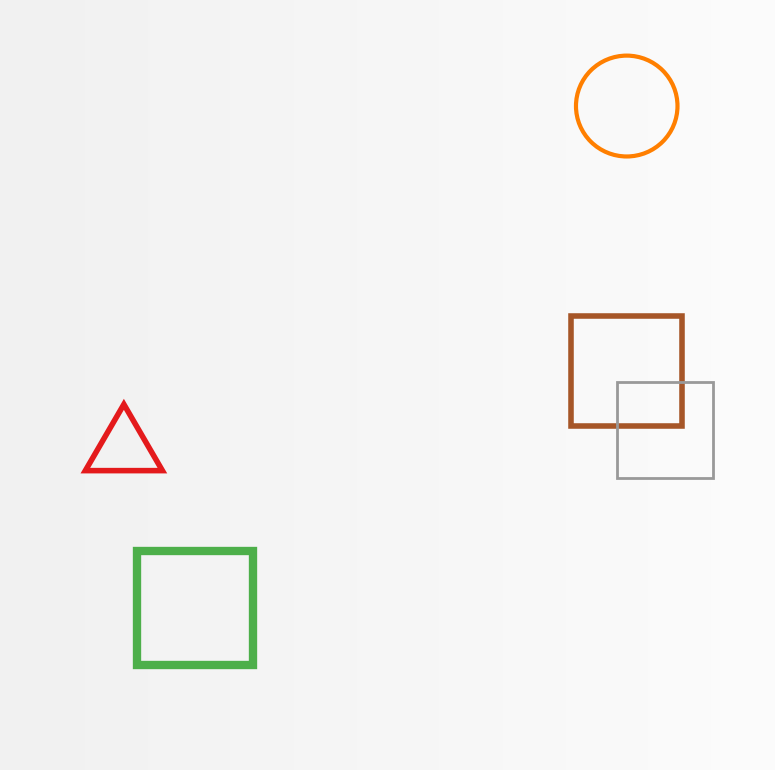[{"shape": "triangle", "thickness": 2, "radius": 0.29, "center": [0.16, 0.417]}, {"shape": "square", "thickness": 3, "radius": 0.37, "center": [0.251, 0.211]}, {"shape": "circle", "thickness": 1.5, "radius": 0.33, "center": [0.809, 0.862]}, {"shape": "square", "thickness": 2, "radius": 0.36, "center": [0.808, 0.518]}, {"shape": "square", "thickness": 1, "radius": 0.31, "center": [0.858, 0.442]}]